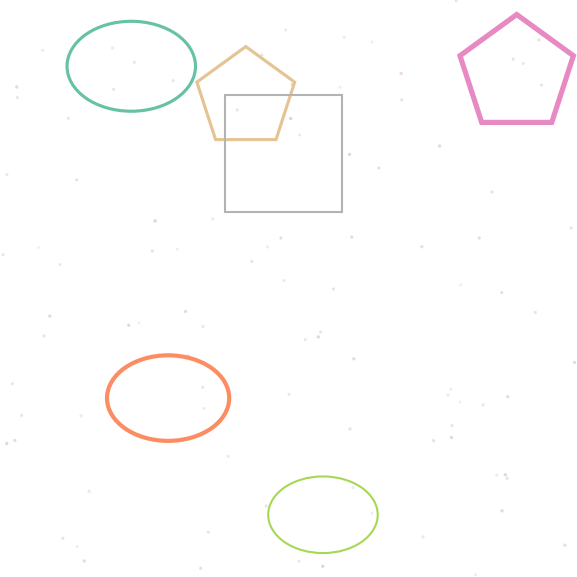[{"shape": "oval", "thickness": 1.5, "radius": 0.56, "center": [0.227, 0.884]}, {"shape": "oval", "thickness": 2, "radius": 0.53, "center": [0.291, 0.31]}, {"shape": "pentagon", "thickness": 2.5, "radius": 0.52, "center": [0.895, 0.871]}, {"shape": "oval", "thickness": 1, "radius": 0.47, "center": [0.559, 0.108]}, {"shape": "pentagon", "thickness": 1.5, "radius": 0.45, "center": [0.426, 0.829]}, {"shape": "square", "thickness": 1, "radius": 0.51, "center": [0.49, 0.734]}]